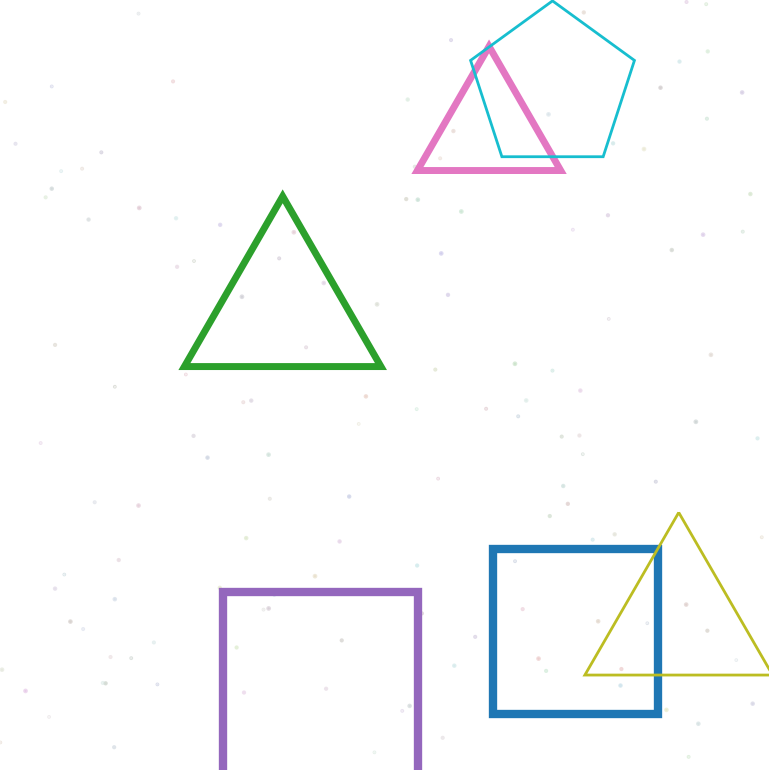[{"shape": "square", "thickness": 3, "radius": 0.54, "center": [0.747, 0.18]}, {"shape": "triangle", "thickness": 2.5, "radius": 0.74, "center": [0.367, 0.598]}, {"shape": "square", "thickness": 3, "radius": 0.63, "center": [0.416, 0.105]}, {"shape": "triangle", "thickness": 2.5, "radius": 0.54, "center": [0.635, 0.832]}, {"shape": "triangle", "thickness": 1, "radius": 0.7, "center": [0.881, 0.194]}, {"shape": "pentagon", "thickness": 1, "radius": 0.56, "center": [0.718, 0.887]}]